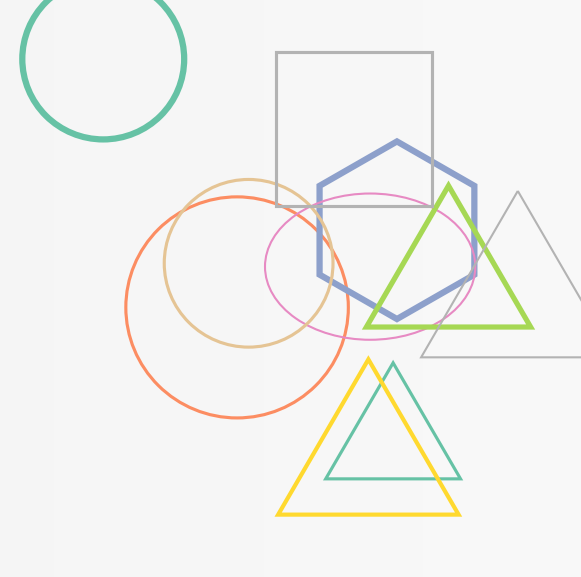[{"shape": "circle", "thickness": 3, "radius": 0.7, "center": [0.178, 0.897]}, {"shape": "triangle", "thickness": 1.5, "radius": 0.67, "center": [0.676, 0.237]}, {"shape": "circle", "thickness": 1.5, "radius": 0.96, "center": [0.408, 0.467]}, {"shape": "hexagon", "thickness": 3, "radius": 0.77, "center": [0.683, 0.6]}, {"shape": "oval", "thickness": 1, "radius": 0.9, "center": [0.637, 0.537]}, {"shape": "triangle", "thickness": 2.5, "radius": 0.82, "center": [0.772, 0.514]}, {"shape": "triangle", "thickness": 2, "radius": 0.9, "center": [0.634, 0.198]}, {"shape": "circle", "thickness": 1.5, "radius": 0.73, "center": [0.428, 0.543]}, {"shape": "triangle", "thickness": 1, "radius": 0.96, "center": [0.891, 0.476]}, {"shape": "square", "thickness": 1.5, "radius": 0.67, "center": [0.609, 0.775]}]